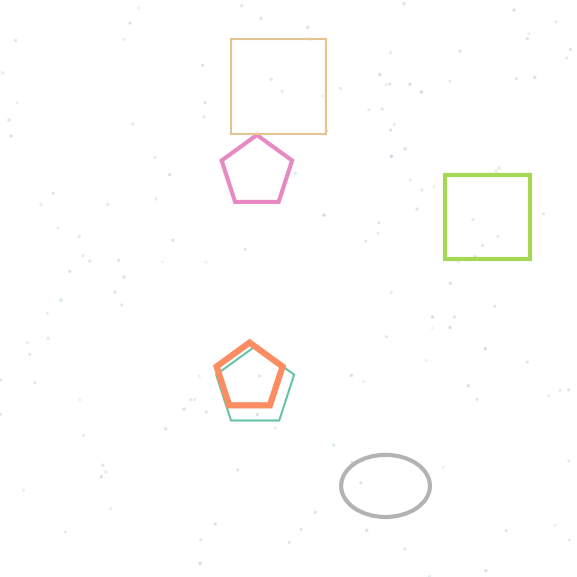[{"shape": "pentagon", "thickness": 1, "radius": 0.35, "center": [0.442, 0.328]}, {"shape": "pentagon", "thickness": 3, "radius": 0.3, "center": [0.432, 0.346]}, {"shape": "pentagon", "thickness": 2, "radius": 0.32, "center": [0.445, 0.701]}, {"shape": "square", "thickness": 2, "radius": 0.37, "center": [0.844, 0.624]}, {"shape": "square", "thickness": 1, "radius": 0.41, "center": [0.482, 0.85]}, {"shape": "oval", "thickness": 2, "radius": 0.38, "center": [0.668, 0.158]}]